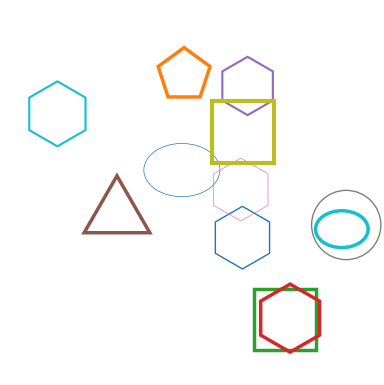[{"shape": "hexagon", "thickness": 1, "radius": 0.41, "center": [0.63, 0.383]}, {"shape": "oval", "thickness": 0.5, "radius": 0.49, "center": [0.472, 0.558]}, {"shape": "pentagon", "thickness": 2.5, "radius": 0.35, "center": [0.478, 0.805]}, {"shape": "square", "thickness": 2.5, "radius": 0.4, "center": [0.74, 0.171]}, {"shape": "hexagon", "thickness": 2.5, "radius": 0.44, "center": [0.753, 0.174]}, {"shape": "hexagon", "thickness": 1.5, "radius": 0.38, "center": [0.643, 0.777]}, {"shape": "triangle", "thickness": 2.5, "radius": 0.49, "center": [0.304, 0.445]}, {"shape": "hexagon", "thickness": 0.5, "radius": 0.41, "center": [0.625, 0.508]}, {"shape": "circle", "thickness": 1, "radius": 0.45, "center": [0.899, 0.416]}, {"shape": "square", "thickness": 3, "radius": 0.4, "center": [0.631, 0.658]}, {"shape": "hexagon", "thickness": 1.5, "radius": 0.42, "center": [0.149, 0.704]}, {"shape": "oval", "thickness": 2.5, "radius": 0.34, "center": [0.888, 0.405]}]